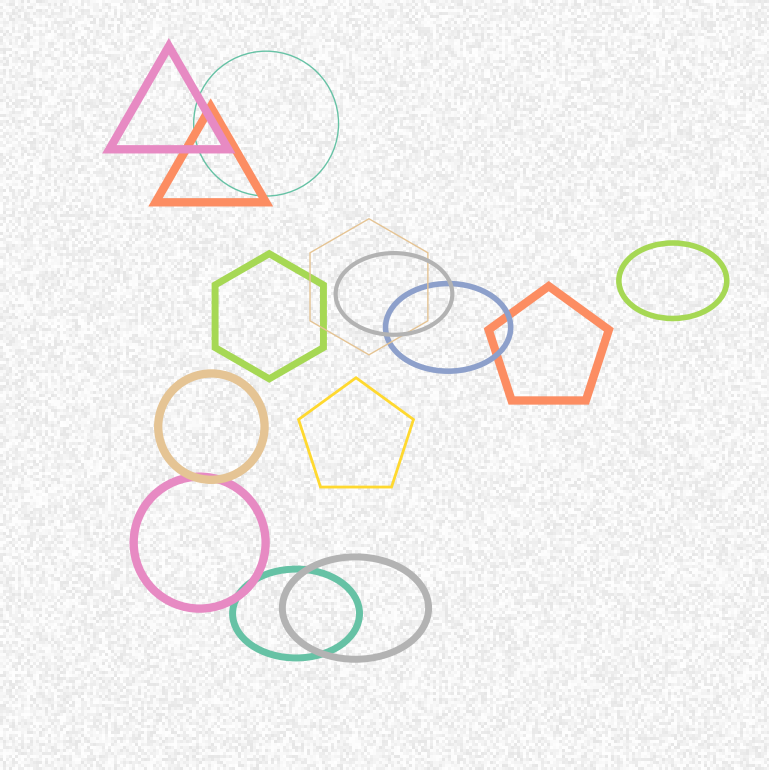[{"shape": "circle", "thickness": 0.5, "radius": 0.47, "center": [0.346, 0.839]}, {"shape": "oval", "thickness": 2.5, "radius": 0.41, "center": [0.384, 0.203]}, {"shape": "pentagon", "thickness": 3, "radius": 0.41, "center": [0.713, 0.546]}, {"shape": "triangle", "thickness": 3, "radius": 0.41, "center": [0.274, 0.779]}, {"shape": "oval", "thickness": 2, "radius": 0.41, "center": [0.582, 0.575]}, {"shape": "circle", "thickness": 3, "radius": 0.43, "center": [0.259, 0.295]}, {"shape": "triangle", "thickness": 3, "radius": 0.45, "center": [0.219, 0.851]}, {"shape": "oval", "thickness": 2, "radius": 0.35, "center": [0.874, 0.635]}, {"shape": "hexagon", "thickness": 2.5, "radius": 0.41, "center": [0.35, 0.589]}, {"shape": "pentagon", "thickness": 1, "radius": 0.39, "center": [0.462, 0.431]}, {"shape": "hexagon", "thickness": 0.5, "radius": 0.44, "center": [0.479, 0.628]}, {"shape": "circle", "thickness": 3, "radius": 0.35, "center": [0.275, 0.446]}, {"shape": "oval", "thickness": 2.5, "radius": 0.47, "center": [0.462, 0.21]}, {"shape": "oval", "thickness": 1.5, "radius": 0.38, "center": [0.512, 0.618]}]